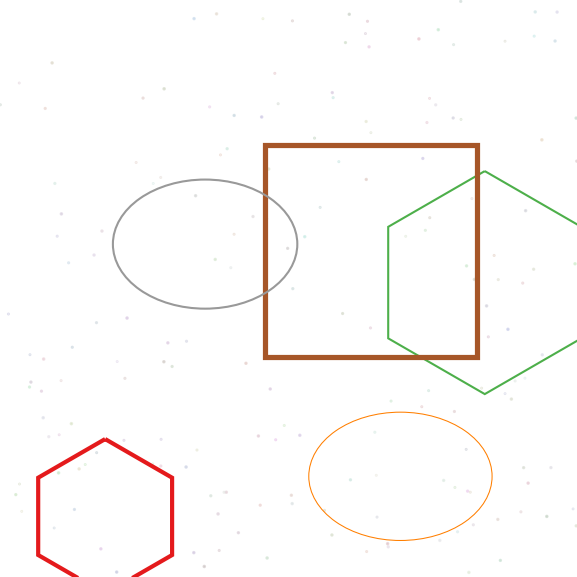[{"shape": "hexagon", "thickness": 2, "radius": 0.67, "center": [0.182, 0.105]}, {"shape": "hexagon", "thickness": 1, "radius": 0.97, "center": [0.839, 0.51]}, {"shape": "oval", "thickness": 0.5, "radius": 0.79, "center": [0.693, 0.174]}, {"shape": "square", "thickness": 2.5, "radius": 0.92, "center": [0.643, 0.564]}, {"shape": "oval", "thickness": 1, "radius": 0.8, "center": [0.355, 0.576]}]